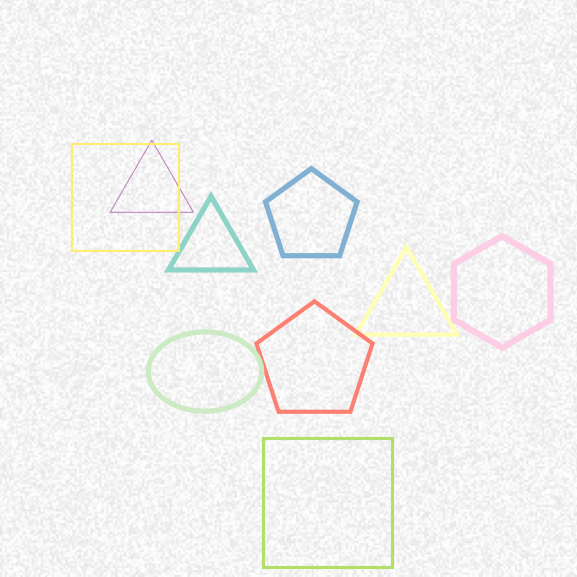[{"shape": "triangle", "thickness": 2.5, "radius": 0.43, "center": [0.365, 0.574]}, {"shape": "triangle", "thickness": 2, "radius": 0.51, "center": [0.704, 0.47]}, {"shape": "pentagon", "thickness": 2, "radius": 0.53, "center": [0.545, 0.372]}, {"shape": "pentagon", "thickness": 2.5, "radius": 0.42, "center": [0.539, 0.624]}, {"shape": "square", "thickness": 1.5, "radius": 0.56, "center": [0.567, 0.129]}, {"shape": "hexagon", "thickness": 3, "radius": 0.48, "center": [0.87, 0.494]}, {"shape": "triangle", "thickness": 0.5, "radius": 0.42, "center": [0.263, 0.673]}, {"shape": "oval", "thickness": 2.5, "radius": 0.49, "center": [0.355, 0.356]}, {"shape": "square", "thickness": 1, "radius": 0.46, "center": [0.218, 0.658]}]